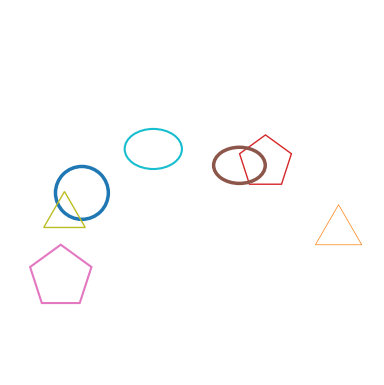[{"shape": "circle", "thickness": 2.5, "radius": 0.34, "center": [0.213, 0.499]}, {"shape": "triangle", "thickness": 0.5, "radius": 0.35, "center": [0.879, 0.399]}, {"shape": "pentagon", "thickness": 1, "radius": 0.35, "center": [0.69, 0.579]}, {"shape": "oval", "thickness": 2.5, "radius": 0.34, "center": [0.622, 0.571]}, {"shape": "pentagon", "thickness": 1.5, "radius": 0.42, "center": [0.158, 0.281]}, {"shape": "triangle", "thickness": 1, "radius": 0.31, "center": [0.167, 0.44]}, {"shape": "oval", "thickness": 1.5, "radius": 0.37, "center": [0.398, 0.613]}]